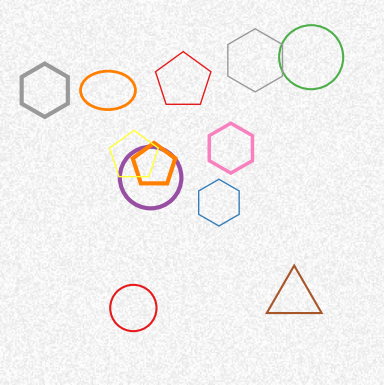[{"shape": "circle", "thickness": 1.5, "radius": 0.3, "center": [0.346, 0.2]}, {"shape": "pentagon", "thickness": 1, "radius": 0.38, "center": [0.476, 0.79]}, {"shape": "hexagon", "thickness": 1, "radius": 0.3, "center": [0.569, 0.474]}, {"shape": "circle", "thickness": 1.5, "radius": 0.42, "center": [0.808, 0.851]}, {"shape": "circle", "thickness": 3, "radius": 0.4, "center": [0.391, 0.539]}, {"shape": "oval", "thickness": 2, "radius": 0.36, "center": [0.281, 0.765]}, {"shape": "pentagon", "thickness": 3, "radius": 0.29, "center": [0.4, 0.571]}, {"shape": "pentagon", "thickness": 1, "radius": 0.33, "center": [0.348, 0.595]}, {"shape": "triangle", "thickness": 1.5, "radius": 0.41, "center": [0.764, 0.228]}, {"shape": "hexagon", "thickness": 2.5, "radius": 0.32, "center": [0.6, 0.615]}, {"shape": "hexagon", "thickness": 3, "radius": 0.35, "center": [0.116, 0.765]}, {"shape": "hexagon", "thickness": 1, "radius": 0.41, "center": [0.663, 0.843]}]